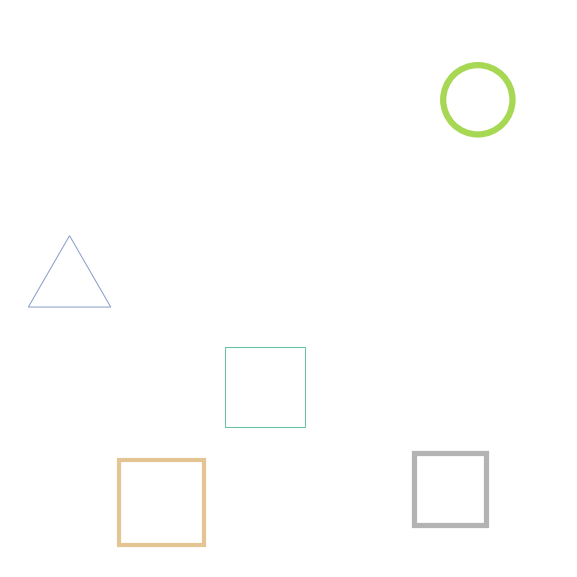[{"shape": "square", "thickness": 0.5, "radius": 0.35, "center": [0.459, 0.329]}, {"shape": "triangle", "thickness": 0.5, "radius": 0.41, "center": [0.12, 0.509]}, {"shape": "circle", "thickness": 3, "radius": 0.3, "center": [0.827, 0.826]}, {"shape": "square", "thickness": 2, "radius": 0.37, "center": [0.28, 0.129]}, {"shape": "square", "thickness": 2.5, "radius": 0.31, "center": [0.779, 0.152]}]